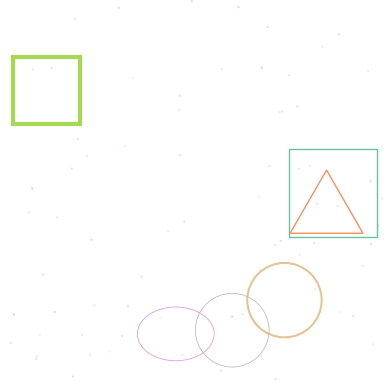[{"shape": "square", "thickness": 1, "radius": 0.57, "center": [0.866, 0.499]}, {"shape": "triangle", "thickness": 1, "radius": 0.55, "center": [0.848, 0.449]}, {"shape": "oval", "thickness": 0.5, "radius": 0.5, "center": [0.457, 0.133]}, {"shape": "square", "thickness": 3, "radius": 0.43, "center": [0.122, 0.766]}, {"shape": "circle", "thickness": 1.5, "radius": 0.48, "center": [0.739, 0.22]}, {"shape": "circle", "thickness": 0.5, "radius": 0.48, "center": [0.603, 0.142]}]